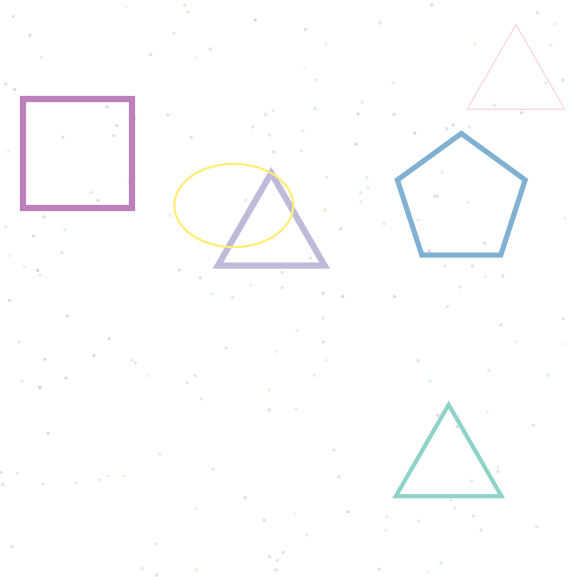[{"shape": "triangle", "thickness": 2, "radius": 0.53, "center": [0.777, 0.193]}, {"shape": "triangle", "thickness": 3, "radius": 0.53, "center": [0.47, 0.593]}, {"shape": "pentagon", "thickness": 2.5, "radius": 0.58, "center": [0.799, 0.652]}, {"shape": "triangle", "thickness": 0.5, "radius": 0.49, "center": [0.893, 0.859]}, {"shape": "square", "thickness": 3, "radius": 0.47, "center": [0.135, 0.734]}, {"shape": "oval", "thickness": 1, "radius": 0.51, "center": [0.405, 0.643]}]